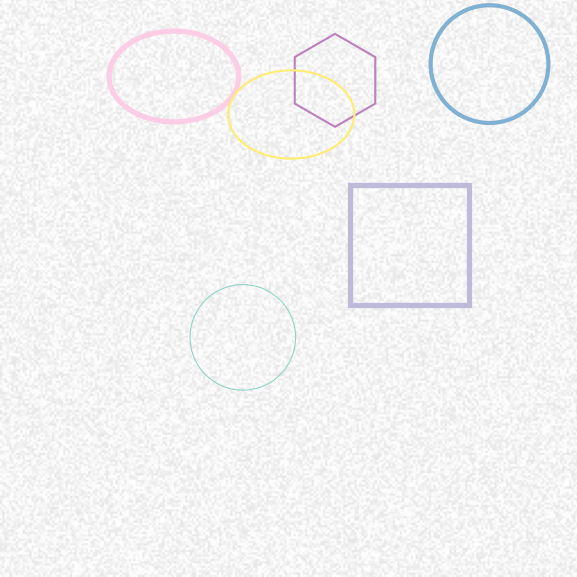[{"shape": "circle", "thickness": 0.5, "radius": 0.46, "center": [0.42, 0.415]}, {"shape": "square", "thickness": 2.5, "radius": 0.52, "center": [0.709, 0.575]}, {"shape": "circle", "thickness": 2, "radius": 0.51, "center": [0.848, 0.888]}, {"shape": "oval", "thickness": 2.5, "radius": 0.56, "center": [0.301, 0.867]}, {"shape": "hexagon", "thickness": 1, "radius": 0.4, "center": [0.58, 0.86]}, {"shape": "oval", "thickness": 1, "radius": 0.55, "center": [0.504, 0.801]}]